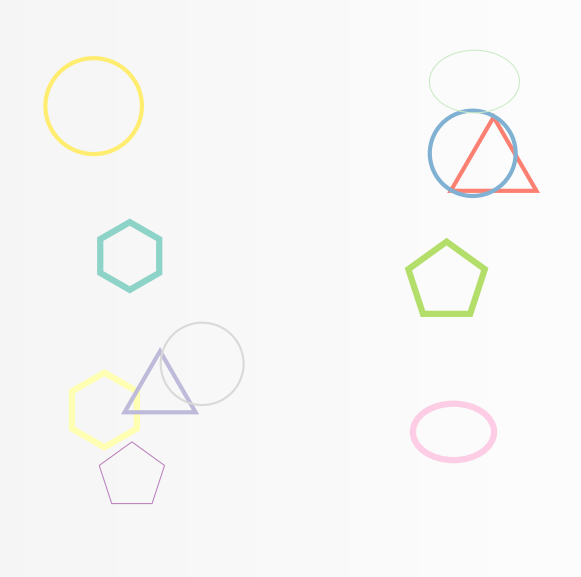[{"shape": "hexagon", "thickness": 3, "radius": 0.29, "center": [0.223, 0.556]}, {"shape": "hexagon", "thickness": 3, "radius": 0.32, "center": [0.18, 0.289]}, {"shape": "triangle", "thickness": 2, "radius": 0.35, "center": [0.275, 0.32]}, {"shape": "triangle", "thickness": 2, "radius": 0.43, "center": [0.849, 0.711]}, {"shape": "circle", "thickness": 2, "radius": 0.37, "center": [0.813, 0.734]}, {"shape": "pentagon", "thickness": 3, "radius": 0.35, "center": [0.768, 0.512]}, {"shape": "oval", "thickness": 3, "radius": 0.35, "center": [0.78, 0.251]}, {"shape": "circle", "thickness": 1, "radius": 0.36, "center": [0.348, 0.369]}, {"shape": "pentagon", "thickness": 0.5, "radius": 0.3, "center": [0.227, 0.175]}, {"shape": "oval", "thickness": 0.5, "radius": 0.39, "center": [0.816, 0.858]}, {"shape": "circle", "thickness": 2, "radius": 0.42, "center": [0.161, 0.815]}]